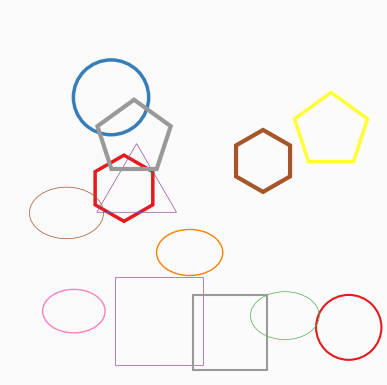[{"shape": "hexagon", "thickness": 2.5, "radius": 0.43, "center": [0.32, 0.511]}, {"shape": "circle", "thickness": 1.5, "radius": 0.42, "center": [0.9, 0.15]}, {"shape": "circle", "thickness": 2.5, "radius": 0.49, "center": [0.287, 0.747]}, {"shape": "oval", "thickness": 0.5, "radius": 0.44, "center": [0.735, 0.18]}, {"shape": "square", "thickness": 0.5, "radius": 0.57, "center": [0.411, 0.166]}, {"shape": "triangle", "thickness": 0.5, "radius": 0.59, "center": [0.353, 0.508]}, {"shape": "oval", "thickness": 1, "radius": 0.43, "center": [0.489, 0.344]}, {"shape": "pentagon", "thickness": 2.5, "radius": 0.5, "center": [0.854, 0.661]}, {"shape": "oval", "thickness": 0.5, "radius": 0.48, "center": [0.172, 0.447]}, {"shape": "hexagon", "thickness": 3, "radius": 0.4, "center": [0.679, 0.582]}, {"shape": "oval", "thickness": 1, "radius": 0.4, "center": [0.191, 0.192]}, {"shape": "pentagon", "thickness": 3, "radius": 0.5, "center": [0.346, 0.642]}, {"shape": "square", "thickness": 1.5, "radius": 0.48, "center": [0.593, 0.136]}]